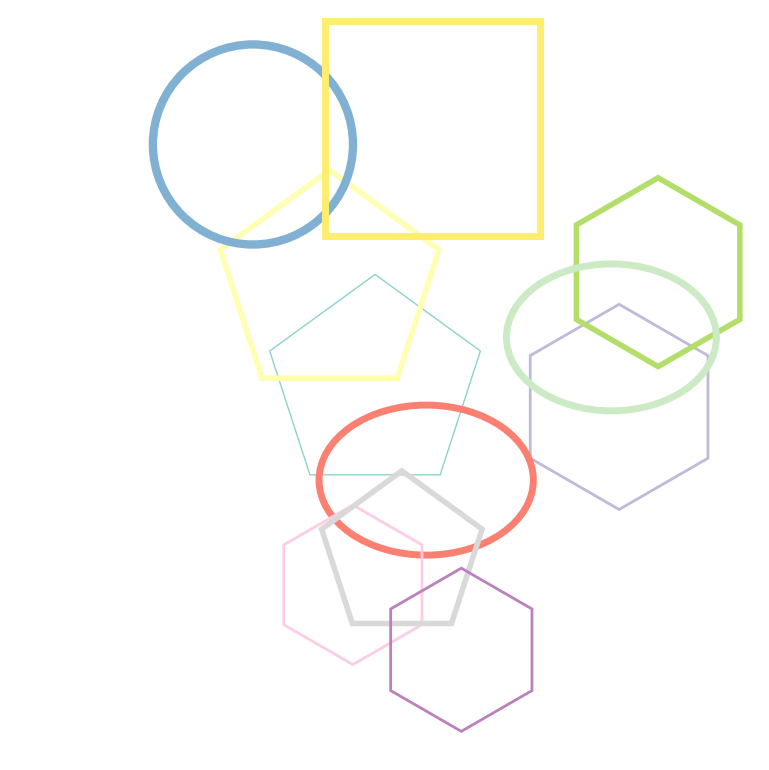[{"shape": "pentagon", "thickness": 0.5, "radius": 0.72, "center": [0.487, 0.5]}, {"shape": "pentagon", "thickness": 2, "radius": 0.75, "center": [0.428, 0.63]}, {"shape": "hexagon", "thickness": 1, "radius": 0.67, "center": [0.804, 0.472]}, {"shape": "oval", "thickness": 2.5, "radius": 0.7, "center": [0.553, 0.376]}, {"shape": "circle", "thickness": 3, "radius": 0.65, "center": [0.328, 0.812]}, {"shape": "hexagon", "thickness": 2, "radius": 0.61, "center": [0.855, 0.647]}, {"shape": "hexagon", "thickness": 1, "radius": 0.52, "center": [0.458, 0.241]}, {"shape": "pentagon", "thickness": 2, "radius": 0.55, "center": [0.522, 0.279]}, {"shape": "hexagon", "thickness": 1, "radius": 0.53, "center": [0.599, 0.156]}, {"shape": "oval", "thickness": 2.5, "radius": 0.68, "center": [0.794, 0.562]}, {"shape": "square", "thickness": 2.5, "radius": 0.7, "center": [0.562, 0.833]}]